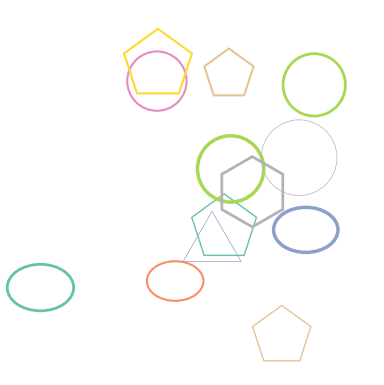[{"shape": "oval", "thickness": 2, "radius": 0.43, "center": [0.105, 0.253]}, {"shape": "pentagon", "thickness": 1, "radius": 0.44, "center": [0.582, 0.408]}, {"shape": "oval", "thickness": 1.5, "radius": 0.37, "center": [0.455, 0.27]}, {"shape": "oval", "thickness": 2.5, "radius": 0.42, "center": [0.794, 0.403]}, {"shape": "triangle", "thickness": 0.5, "radius": 0.43, "center": [0.551, 0.364]}, {"shape": "circle", "thickness": 1.5, "radius": 0.39, "center": [0.408, 0.789]}, {"shape": "circle", "thickness": 2.5, "radius": 0.43, "center": [0.599, 0.561]}, {"shape": "circle", "thickness": 2, "radius": 0.4, "center": [0.816, 0.78]}, {"shape": "pentagon", "thickness": 1.5, "radius": 0.46, "center": [0.41, 0.833]}, {"shape": "pentagon", "thickness": 1, "radius": 0.4, "center": [0.732, 0.127]}, {"shape": "pentagon", "thickness": 1.5, "radius": 0.34, "center": [0.595, 0.807]}, {"shape": "circle", "thickness": 0.5, "radius": 0.49, "center": [0.777, 0.59]}, {"shape": "hexagon", "thickness": 2, "radius": 0.46, "center": [0.655, 0.502]}]